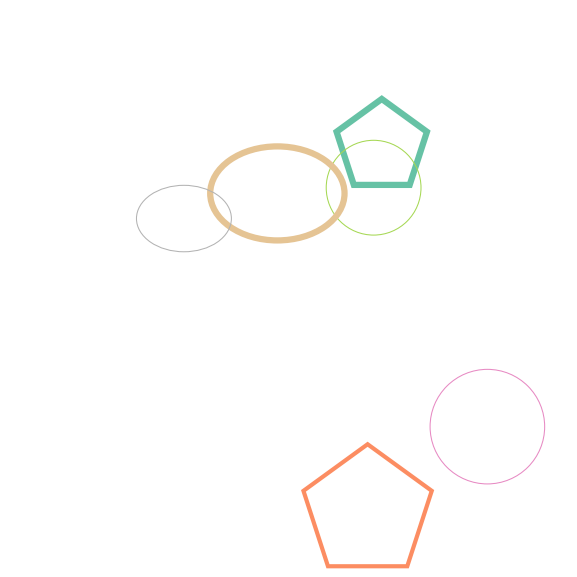[{"shape": "pentagon", "thickness": 3, "radius": 0.41, "center": [0.661, 0.746]}, {"shape": "pentagon", "thickness": 2, "radius": 0.58, "center": [0.637, 0.113]}, {"shape": "circle", "thickness": 0.5, "radius": 0.5, "center": [0.844, 0.26]}, {"shape": "circle", "thickness": 0.5, "radius": 0.41, "center": [0.647, 0.674]}, {"shape": "oval", "thickness": 3, "radius": 0.58, "center": [0.48, 0.664]}, {"shape": "oval", "thickness": 0.5, "radius": 0.41, "center": [0.318, 0.621]}]